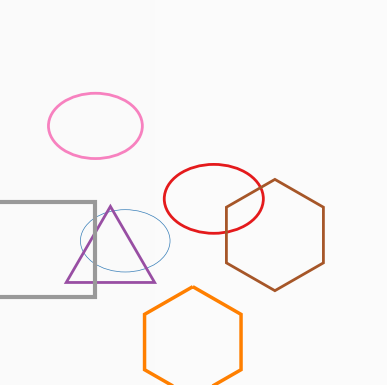[{"shape": "oval", "thickness": 2, "radius": 0.64, "center": [0.552, 0.484]}, {"shape": "oval", "thickness": 0.5, "radius": 0.58, "center": [0.323, 0.374]}, {"shape": "triangle", "thickness": 2, "radius": 0.66, "center": [0.285, 0.332]}, {"shape": "hexagon", "thickness": 2.5, "radius": 0.72, "center": [0.498, 0.112]}, {"shape": "hexagon", "thickness": 2, "radius": 0.72, "center": [0.709, 0.39]}, {"shape": "oval", "thickness": 2, "radius": 0.61, "center": [0.246, 0.673]}, {"shape": "square", "thickness": 3, "radius": 0.62, "center": [0.122, 0.352]}]